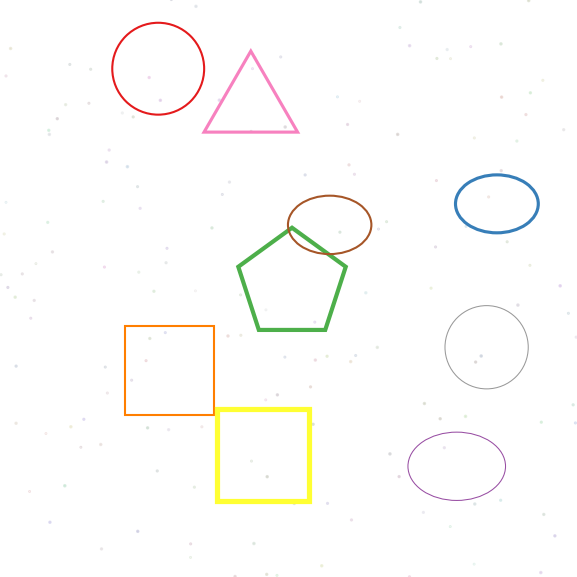[{"shape": "circle", "thickness": 1, "radius": 0.4, "center": [0.274, 0.88]}, {"shape": "oval", "thickness": 1.5, "radius": 0.36, "center": [0.86, 0.646]}, {"shape": "pentagon", "thickness": 2, "radius": 0.49, "center": [0.506, 0.507]}, {"shape": "oval", "thickness": 0.5, "radius": 0.42, "center": [0.791, 0.192]}, {"shape": "square", "thickness": 1, "radius": 0.38, "center": [0.293, 0.357]}, {"shape": "square", "thickness": 2.5, "radius": 0.39, "center": [0.455, 0.211]}, {"shape": "oval", "thickness": 1, "radius": 0.36, "center": [0.571, 0.61]}, {"shape": "triangle", "thickness": 1.5, "radius": 0.47, "center": [0.434, 0.817]}, {"shape": "circle", "thickness": 0.5, "radius": 0.36, "center": [0.843, 0.398]}]